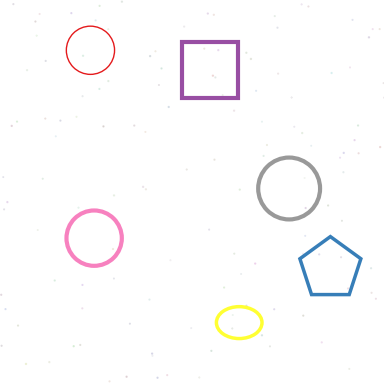[{"shape": "circle", "thickness": 1, "radius": 0.31, "center": [0.235, 0.869]}, {"shape": "pentagon", "thickness": 2.5, "radius": 0.42, "center": [0.858, 0.302]}, {"shape": "square", "thickness": 3, "radius": 0.36, "center": [0.545, 0.818]}, {"shape": "oval", "thickness": 2.5, "radius": 0.3, "center": [0.621, 0.162]}, {"shape": "circle", "thickness": 3, "radius": 0.36, "center": [0.245, 0.381]}, {"shape": "circle", "thickness": 3, "radius": 0.4, "center": [0.751, 0.51]}]